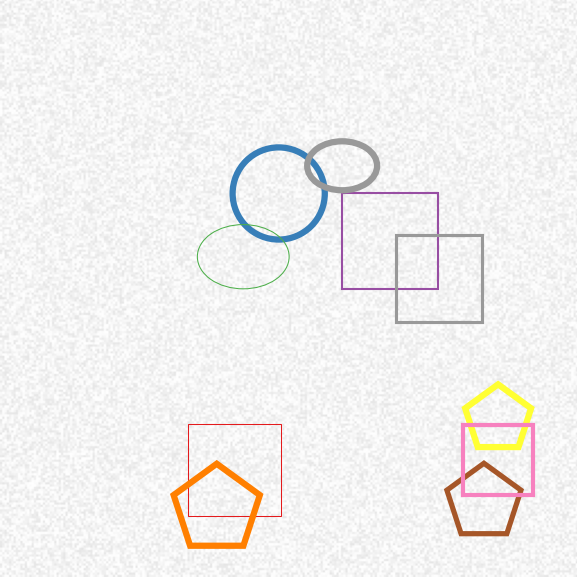[{"shape": "square", "thickness": 0.5, "radius": 0.4, "center": [0.406, 0.185]}, {"shape": "circle", "thickness": 3, "radius": 0.4, "center": [0.483, 0.664]}, {"shape": "oval", "thickness": 0.5, "radius": 0.4, "center": [0.421, 0.555]}, {"shape": "square", "thickness": 1, "radius": 0.42, "center": [0.675, 0.582]}, {"shape": "pentagon", "thickness": 3, "radius": 0.39, "center": [0.375, 0.118]}, {"shape": "pentagon", "thickness": 3, "radius": 0.3, "center": [0.863, 0.274]}, {"shape": "pentagon", "thickness": 2.5, "radius": 0.34, "center": [0.838, 0.13]}, {"shape": "square", "thickness": 2, "radius": 0.3, "center": [0.862, 0.202]}, {"shape": "oval", "thickness": 3, "radius": 0.3, "center": [0.592, 0.712]}, {"shape": "square", "thickness": 1.5, "radius": 0.37, "center": [0.76, 0.517]}]